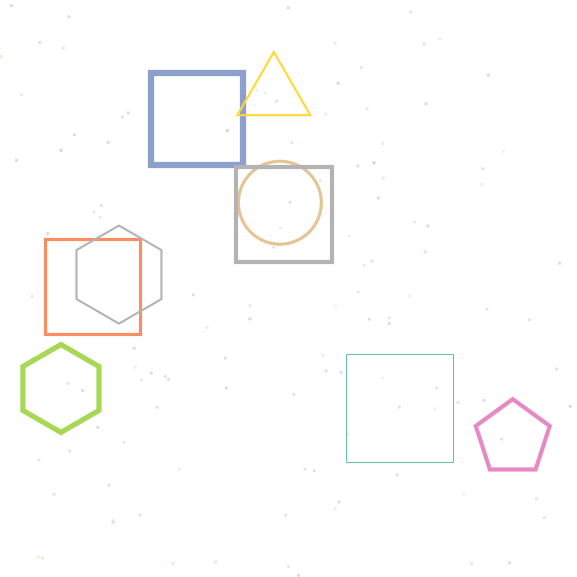[{"shape": "square", "thickness": 0.5, "radius": 0.47, "center": [0.692, 0.293]}, {"shape": "square", "thickness": 1.5, "radius": 0.41, "center": [0.16, 0.503]}, {"shape": "square", "thickness": 3, "radius": 0.4, "center": [0.342, 0.793]}, {"shape": "pentagon", "thickness": 2, "radius": 0.34, "center": [0.888, 0.241]}, {"shape": "hexagon", "thickness": 2.5, "radius": 0.38, "center": [0.106, 0.326]}, {"shape": "triangle", "thickness": 1, "radius": 0.37, "center": [0.474, 0.836]}, {"shape": "circle", "thickness": 1.5, "radius": 0.36, "center": [0.485, 0.648]}, {"shape": "square", "thickness": 2, "radius": 0.41, "center": [0.492, 0.627]}, {"shape": "hexagon", "thickness": 1, "radius": 0.42, "center": [0.206, 0.524]}]